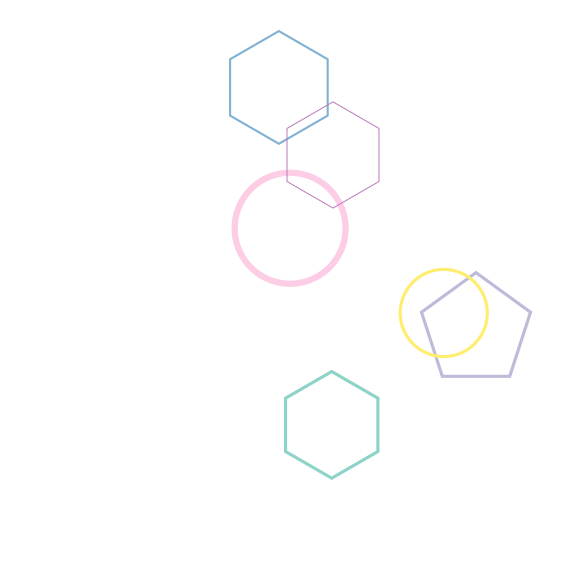[{"shape": "hexagon", "thickness": 1.5, "radius": 0.46, "center": [0.574, 0.263]}, {"shape": "pentagon", "thickness": 1.5, "radius": 0.5, "center": [0.824, 0.428]}, {"shape": "hexagon", "thickness": 1, "radius": 0.49, "center": [0.483, 0.848]}, {"shape": "circle", "thickness": 3, "radius": 0.48, "center": [0.502, 0.604]}, {"shape": "hexagon", "thickness": 0.5, "radius": 0.46, "center": [0.577, 0.731]}, {"shape": "circle", "thickness": 1.5, "radius": 0.38, "center": [0.768, 0.457]}]